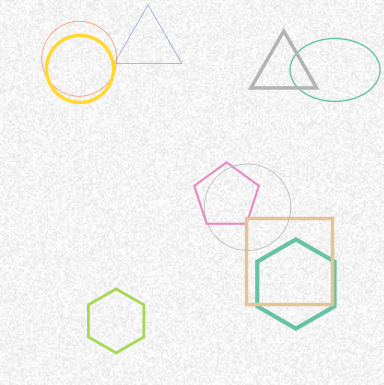[{"shape": "oval", "thickness": 1, "radius": 0.58, "center": [0.87, 0.818]}, {"shape": "hexagon", "thickness": 3, "radius": 0.58, "center": [0.769, 0.262]}, {"shape": "circle", "thickness": 0.5, "radius": 0.49, "center": [0.206, 0.847]}, {"shape": "triangle", "thickness": 0.5, "radius": 0.51, "center": [0.384, 0.886]}, {"shape": "pentagon", "thickness": 1.5, "radius": 0.44, "center": [0.589, 0.49]}, {"shape": "hexagon", "thickness": 2, "radius": 0.42, "center": [0.302, 0.166]}, {"shape": "circle", "thickness": 2.5, "radius": 0.44, "center": [0.208, 0.821]}, {"shape": "square", "thickness": 2.5, "radius": 0.55, "center": [0.751, 0.322]}, {"shape": "triangle", "thickness": 2.5, "radius": 0.49, "center": [0.737, 0.821]}, {"shape": "circle", "thickness": 0.5, "radius": 0.56, "center": [0.643, 0.462]}]